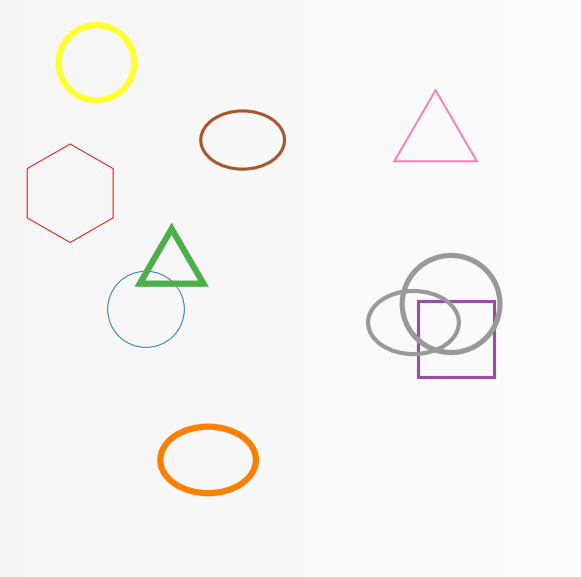[{"shape": "hexagon", "thickness": 0.5, "radius": 0.43, "center": [0.121, 0.665]}, {"shape": "circle", "thickness": 0.5, "radius": 0.33, "center": [0.251, 0.464]}, {"shape": "triangle", "thickness": 3, "radius": 0.32, "center": [0.295, 0.54]}, {"shape": "square", "thickness": 1.5, "radius": 0.33, "center": [0.784, 0.411]}, {"shape": "oval", "thickness": 3, "radius": 0.41, "center": [0.358, 0.203]}, {"shape": "circle", "thickness": 3, "radius": 0.33, "center": [0.166, 0.891]}, {"shape": "oval", "thickness": 1.5, "radius": 0.36, "center": [0.417, 0.757]}, {"shape": "triangle", "thickness": 1, "radius": 0.41, "center": [0.749, 0.761]}, {"shape": "circle", "thickness": 2.5, "radius": 0.42, "center": [0.776, 0.473]}, {"shape": "oval", "thickness": 2, "radius": 0.39, "center": [0.711, 0.441]}]